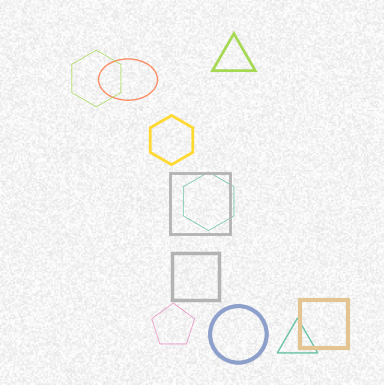[{"shape": "hexagon", "thickness": 0.5, "radius": 0.38, "center": [0.542, 0.477]}, {"shape": "triangle", "thickness": 1, "radius": 0.3, "center": [0.773, 0.114]}, {"shape": "oval", "thickness": 1, "radius": 0.38, "center": [0.333, 0.793]}, {"shape": "circle", "thickness": 3, "radius": 0.37, "center": [0.619, 0.131]}, {"shape": "pentagon", "thickness": 0.5, "radius": 0.29, "center": [0.45, 0.154]}, {"shape": "triangle", "thickness": 2, "radius": 0.32, "center": [0.607, 0.849]}, {"shape": "hexagon", "thickness": 0.5, "radius": 0.37, "center": [0.25, 0.796]}, {"shape": "hexagon", "thickness": 2, "radius": 0.32, "center": [0.446, 0.636]}, {"shape": "square", "thickness": 3, "radius": 0.31, "center": [0.841, 0.158]}, {"shape": "square", "thickness": 2.5, "radius": 0.3, "center": [0.507, 0.282]}, {"shape": "square", "thickness": 2, "radius": 0.39, "center": [0.519, 0.472]}]